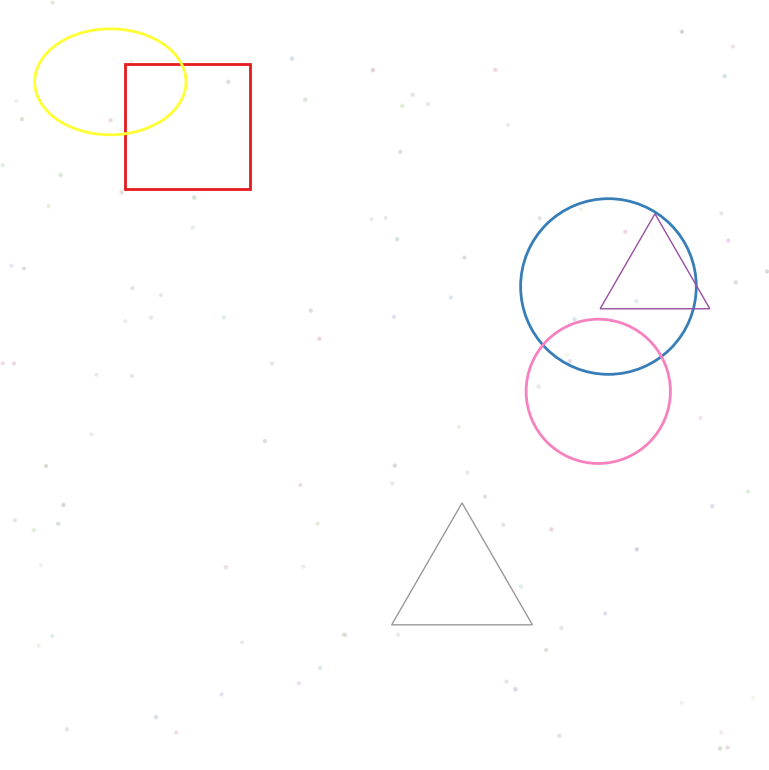[{"shape": "square", "thickness": 1, "radius": 0.41, "center": [0.243, 0.836]}, {"shape": "circle", "thickness": 1, "radius": 0.57, "center": [0.79, 0.628]}, {"shape": "triangle", "thickness": 0.5, "radius": 0.41, "center": [0.851, 0.64]}, {"shape": "oval", "thickness": 1, "radius": 0.49, "center": [0.143, 0.894]}, {"shape": "circle", "thickness": 1, "radius": 0.47, "center": [0.777, 0.492]}, {"shape": "triangle", "thickness": 0.5, "radius": 0.53, "center": [0.6, 0.241]}]